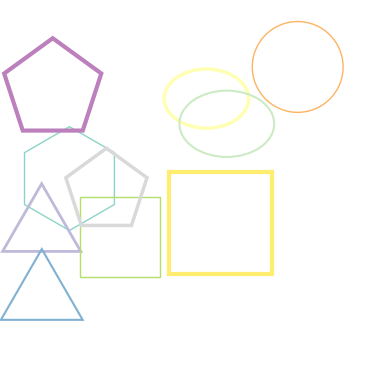[{"shape": "hexagon", "thickness": 1, "radius": 0.67, "center": [0.18, 0.536]}, {"shape": "oval", "thickness": 2.5, "radius": 0.55, "center": [0.536, 0.744]}, {"shape": "triangle", "thickness": 2, "radius": 0.59, "center": [0.108, 0.406]}, {"shape": "triangle", "thickness": 1.5, "radius": 0.61, "center": [0.109, 0.231]}, {"shape": "circle", "thickness": 1, "radius": 0.59, "center": [0.773, 0.826]}, {"shape": "square", "thickness": 1, "radius": 0.52, "center": [0.312, 0.383]}, {"shape": "pentagon", "thickness": 2.5, "radius": 0.55, "center": [0.276, 0.504]}, {"shape": "pentagon", "thickness": 3, "radius": 0.66, "center": [0.137, 0.768]}, {"shape": "oval", "thickness": 1.5, "radius": 0.62, "center": [0.589, 0.678]}, {"shape": "square", "thickness": 3, "radius": 0.66, "center": [0.573, 0.42]}]